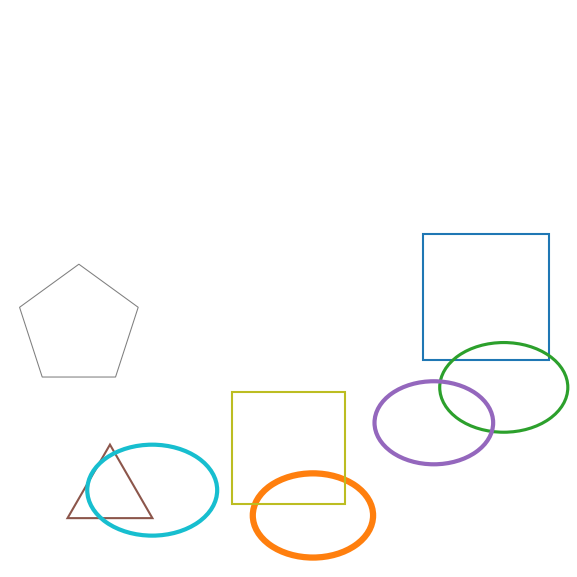[{"shape": "square", "thickness": 1, "radius": 0.55, "center": [0.842, 0.485]}, {"shape": "oval", "thickness": 3, "radius": 0.52, "center": [0.542, 0.107]}, {"shape": "oval", "thickness": 1.5, "radius": 0.55, "center": [0.872, 0.328]}, {"shape": "oval", "thickness": 2, "radius": 0.51, "center": [0.751, 0.267]}, {"shape": "triangle", "thickness": 1, "radius": 0.42, "center": [0.19, 0.144]}, {"shape": "pentagon", "thickness": 0.5, "radius": 0.54, "center": [0.137, 0.434]}, {"shape": "square", "thickness": 1, "radius": 0.49, "center": [0.5, 0.223]}, {"shape": "oval", "thickness": 2, "radius": 0.56, "center": [0.264, 0.15]}]